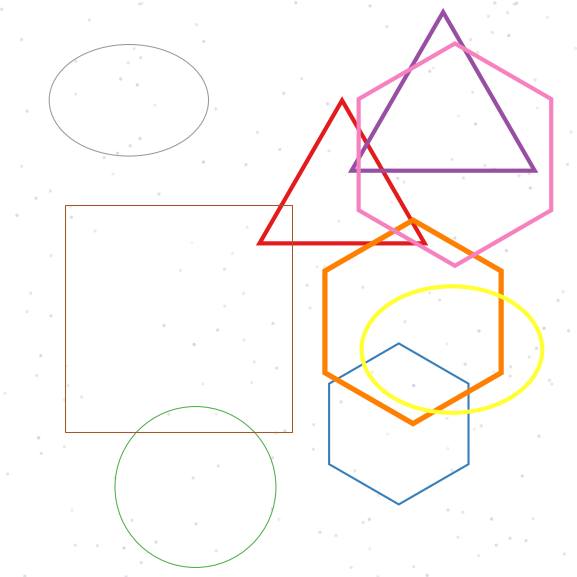[{"shape": "triangle", "thickness": 2, "radius": 0.83, "center": [0.592, 0.66]}, {"shape": "hexagon", "thickness": 1, "radius": 0.7, "center": [0.691, 0.265]}, {"shape": "circle", "thickness": 0.5, "radius": 0.7, "center": [0.338, 0.156]}, {"shape": "triangle", "thickness": 2, "radius": 0.92, "center": [0.767, 0.795]}, {"shape": "hexagon", "thickness": 2.5, "radius": 0.88, "center": [0.715, 0.442]}, {"shape": "oval", "thickness": 2, "radius": 0.78, "center": [0.783, 0.394]}, {"shape": "square", "thickness": 0.5, "radius": 0.98, "center": [0.31, 0.448]}, {"shape": "hexagon", "thickness": 2, "radius": 0.96, "center": [0.788, 0.731]}, {"shape": "oval", "thickness": 0.5, "radius": 0.69, "center": [0.223, 0.825]}]